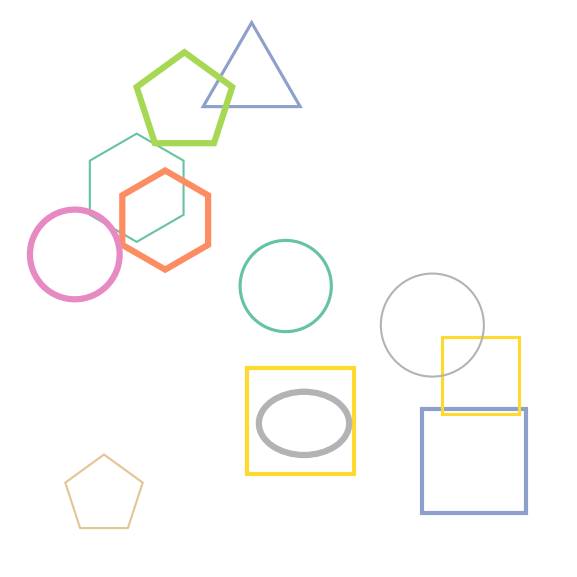[{"shape": "circle", "thickness": 1.5, "radius": 0.39, "center": [0.495, 0.504]}, {"shape": "hexagon", "thickness": 1, "radius": 0.47, "center": [0.237, 0.674]}, {"shape": "hexagon", "thickness": 3, "radius": 0.43, "center": [0.286, 0.618]}, {"shape": "square", "thickness": 2, "radius": 0.45, "center": [0.821, 0.201]}, {"shape": "triangle", "thickness": 1.5, "radius": 0.48, "center": [0.436, 0.863]}, {"shape": "circle", "thickness": 3, "radius": 0.39, "center": [0.13, 0.559]}, {"shape": "pentagon", "thickness": 3, "radius": 0.44, "center": [0.319, 0.822]}, {"shape": "square", "thickness": 2, "radius": 0.46, "center": [0.521, 0.27]}, {"shape": "square", "thickness": 1.5, "radius": 0.33, "center": [0.832, 0.349]}, {"shape": "pentagon", "thickness": 1, "radius": 0.35, "center": [0.18, 0.142]}, {"shape": "circle", "thickness": 1, "radius": 0.45, "center": [0.749, 0.436]}, {"shape": "oval", "thickness": 3, "radius": 0.39, "center": [0.526, 0.266]}]